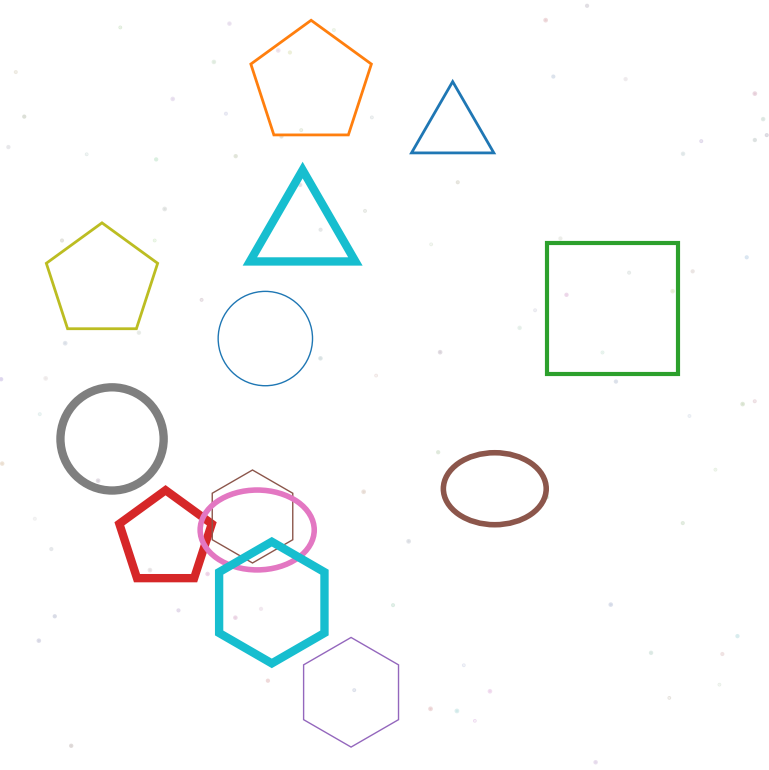[{"shape": "triangle", "thickness": 1, "radius": 0.31, "center": [0.588, 0.832]}, {"shape": "circle", "thickness": 0.5, "radius": 0.31, "center": [0.345, 0.56]}, {"shape": "pentagon", "thickness": 1, "radius": 0.41, "center": [0.404, 0.891]}, {"shape": "square", "thickness": 1.5, "radius": 0.43, "center": [0.796, 0.599]}, {"shape": "pentagon", "thickness": 3, "radius": 0.32, "center": [0.215, 0.3]}, {"shape": "hexagon", "thickness": 0.5, "radius": 0.36, "center": [0.456, 0.101]}, {"shape": "oval", "thickness": 2, "radius": 0.33, "center": [0.643, 0.365]}, {"shape": "hexagon", "thickness": 0.5, "radius": 0.3, "center": [0.328, 0.329]}, {"shape": "oval", "thickness": 2, "radius": 0.37, "center": [0.334, 0.312]}, {"shape": "circle", "thickness": 3, "radius": 0.34, "center": [0.146, 0.43]}, {"shape": "pentagon", "thickness": 1, "radius": 0.38, "center": [0.132, 0.635]}, {"shape": "hexagon", "thickness": 3, "radius": 0.39, "center": [0.353, 0.217]}, {"shape": "triangle", "thickness": 3, "radius": 0.4, "center": [0.393, 0.7]}]